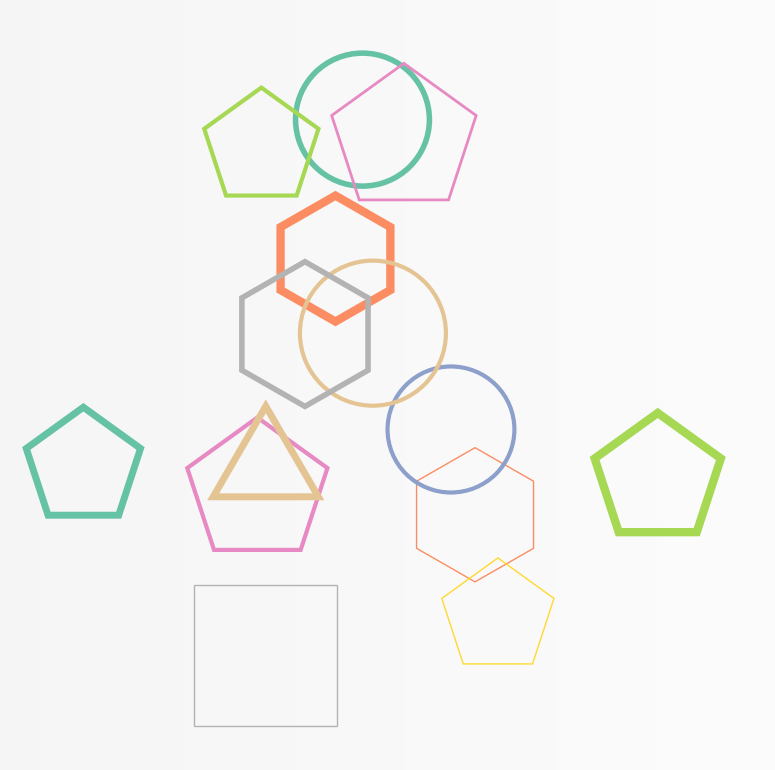[{"shape": "circle", "thickness": 2, "radius": 0.43, "center": [0.468, 0.845]}, {"shape": "pentagon", "thickness": 2.5, "radius": 0.39, "center": [0.108, 0.394]}, {"shape": "hexagon", "thickness": 3, "radius": 0.41, "center": [0.433, 0.664]}, {"shape": "hexagon", "thickness": 0.5, "radius": 0.44, "center": [0.613, 0.331]}, {"shape": "circle", "thickness": 1.5, "radius": 0.41, "center": [0.582, 0.442]}, {"shape": "pentagon", "thickness": 1, "radius": 0.49, "center": [0.521, 0.82]}, {"shape": "pentagon", "thickness": 1.5, "radius": 0.48, "center": [0.332, 0.363]}, {"shape": "pentagon", "thickness": 1.5, "radius": 0.39, "center": [0.337, 0.809]}, {"shape": "pentagon", "thickness": 3, "radius": 0.43, "center": [0.849, 0.378]}, {"shape": "pentagon", "thickness": 0.5, "radius": 0.38, "center": [0.642, 0.199]}, {"shape": "triangle", "thickness": 2.5, "radius": 0.39, "center": [0.343, 0.394]}, {"shape": "circle", "thickness": 1.5, "radius": 0.47, "center": [0.481, 0.567]}, {"shape": "square", "thickness": 0.5, "radius": 0.46, "center": [0.343, 0.149]}, {"shape": "hexagon", "thickness": 2, "radius": 0.47, "center": [0.393, 0.566]}]